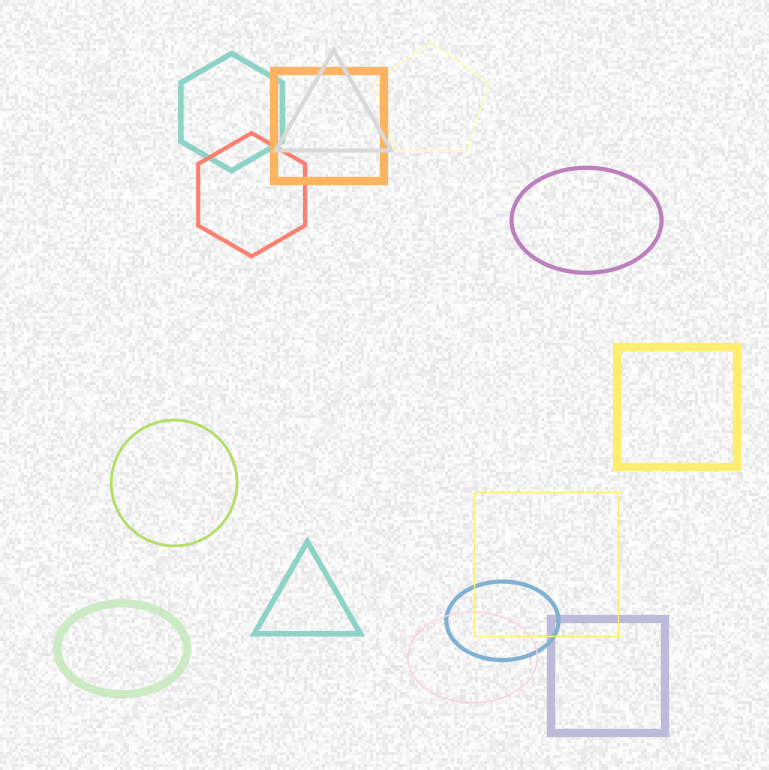[{"shape": "hexagon", "thickness": 2, "radius": 0.38, "center": [0.301, 0.854]}, {"shape": "triangle", "thickness": 2, "radius": 0.4, "center": [0.399, 0.217]}, {"shape": "pentagon", "thickness": 0.5, "radius": 0.39, "center": [0.56, 0.867]}, {"shape": "square", "thickness": 3, "radius": 0.37, "center": [0.79, 0.122]}, {"shape": "hexagon", "thickness": 1.5, "radius": 0.4, "center": [0.327, 0.747]}, {"shape": "oval", "thickness": 1.5, "radius": 0.36, "center": [0.652, 0.194]}, {"shape": "square", "thickness": 3, "radius": 0.36, "center": [0.427, 0.836]}, {"shape": "circle", "thickness": 1, "radius": 0.41, "center": [0.226, 0.373]}, {"shape": "oval", "thickness": 0.5, "radius": 0.42, "center": [0.614, 0.146]}, {"shape": "triangle", "thickness": 1.5, "radius": 0.43, "center": [0.433, 0.848]}, {"shape": "oval", "thickness": 1.5, "radius": 0.49, "center": [0.762, 0.714]}, {"shape": "oval", "thickness": 3, "radius": 0.42, "center": [0.159, 0.157]}, {"shape": "square", "thickness": 0.5, "radius": 0.47, "center": [0.709, 0.267]}, {"shape": "square", "thickness": 3, "radius": 0.39, "center": [0.879, 0.472]}]